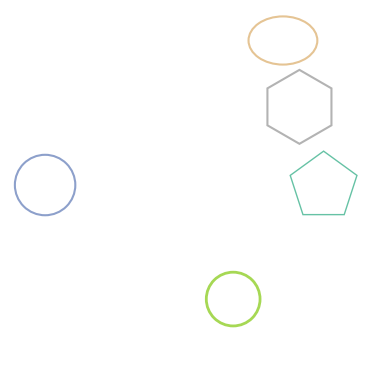[{"shape": "pentagon", "thickness": 1, "radius": 0.46, "center": [0.84, 0.516]}, {"shape": "circle", "thickness": 1.5, "radius": 0.39, "center": [0.117, 0.519]}, {"shape": "circle", "thickness": 2, "radius": 0.35, "center": [0.606, 0.223]}, {"shape": "oval", "thickness": 1.5, "radius": 0.45, "center": [0.735, 0.895]}, {"shape": "hexagon", "thickness": 1.5, "radius": 0.48, "center": [0.778, 0.722]}]